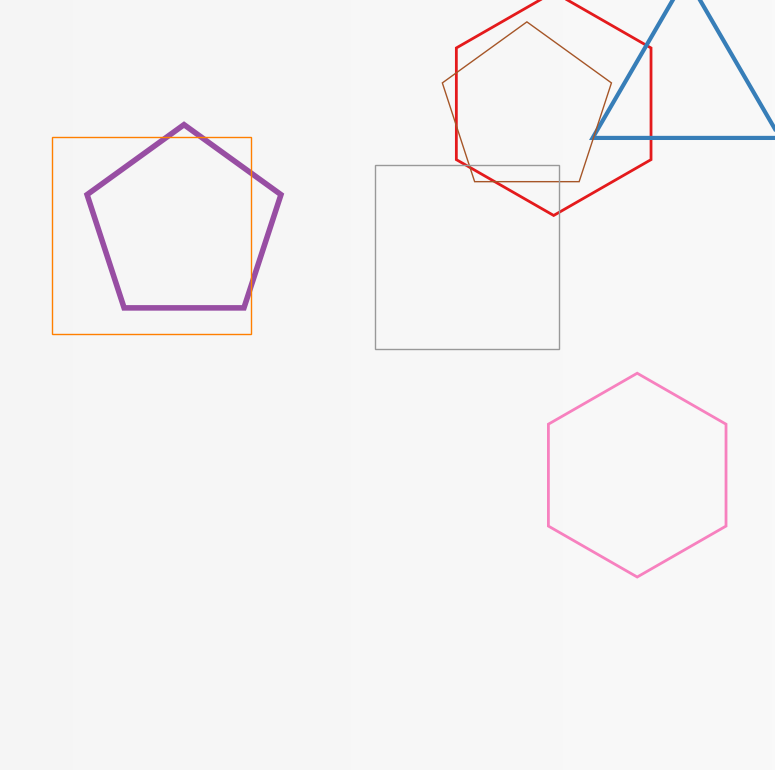[{"shape": "hexagon", "thickness": 1, "radius": 0.73, "center": [0.714, 0.865]}, {"shape": "triangle", "thickness": 1.5, "radius": 0.7, "center": [0.886, 0.891]}, {"shape": "pentagon", "thickness": 2, "radius": 0.66, "center": [0.237, 0.707]}, {"shape": "square", "thickness": 0.5, "radius": 0.64, "center": [0.196, 0.694]}, {"shape": "pentagon", "thickness": 0.5, "radius": 0.57, "center": [0.68, 0.857]}, {"shape": "hexagon", "thickness": 1, "radius": 0.66, "center": [0.822, 0.383]}, {"shape": "square", "thickness": 0.5, "radius": 0.59, "center": [0.602, 0.666]}]